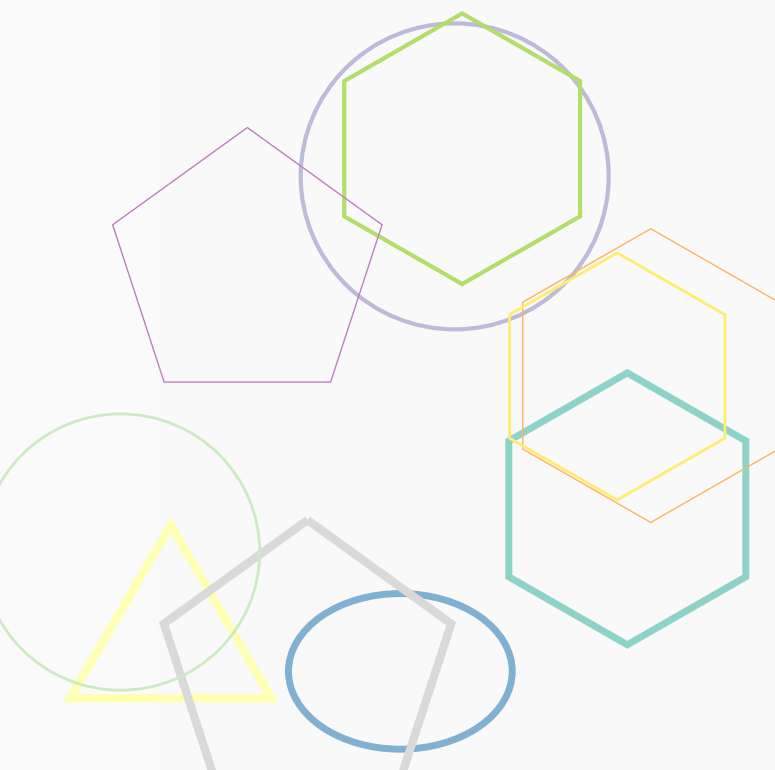[{"shape": "hexagon", "thickness": 2.5, "radius": 0.88, "center": [0.809, 0.339]}, {"shape": "triangle", "thickness": 3, "radius": 0.75, "center": [0.22, 0.168]}, {"shape": "circle", "thickness": 1.5, "radius": 0.99, "center": [0.587, 0.771]}, {"shape": "oval", "thickness": 2.5, "radius": 0.72, "center": [0.517, 0.128]}, {"shape": "hexagon", "thickness": 0.5, "radius": 0.95, "center": [0.84, 0.512]}, {"shape": "hexagon", "thickness": 1.5, "radius": 0.88, "center": [0.596, 0.807]}, {"shape": "pentagon", "thickness": 3, "radius": 0.97, "center": [0.397, 0.13]}, {"shape": "pentagon", "thickness": 0.5, "radius": 0.91, "center": [0.319, 0.652]}, {"shape": "circle", "thickness": 1, "radius": 0.9, "center": [0.156, 0.283]}, {"shape": "hexagon", "thickness": 1, "radius": 0.8, "center": [0.796, 0.511]}]